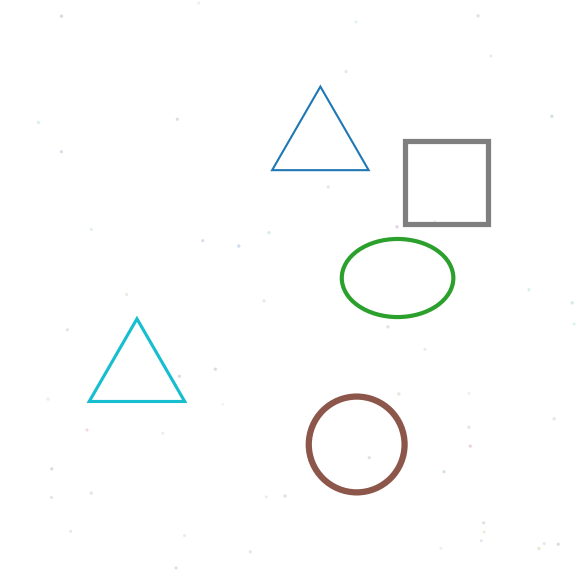[{"shape": "triangle", "thickness": 1, "radius": 0.48, "center": [0.555, 0.753]}, {"shape": "oval", "thickness": 2, "radius": 0.48, "center": [0.688, 0.518]}, {"shape": "circle", "thickness": 3, "radius": 0.41, "center": [0.618, 0.229]}, {"shape": "square", "thickness": 2.5, "radius": 0.36, "center": [0.772, 0.683]}, {"shape": "triangle", "thickness": 1.5, "radius": 0.48, "center": [0.237, 0.352]}]